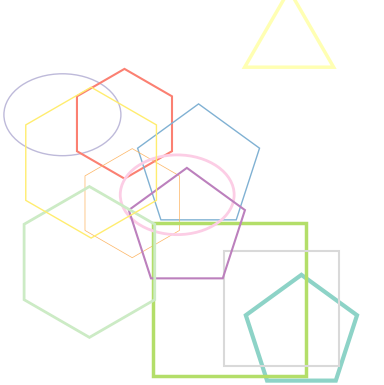[{"shape": "pentagon", "thickness": 3, "radius": 0.76, "center": [0.783, 0.134]}, {"shape": "triangle", "thickness": 2.5, "radius": 0.67, "center": [0.751, 0.892]}, {"shape": "oval", "thickness": 1, "radius": 0.76, "center": [0.162, 0.702]}, {"shape": "hexagon", "thickness": 1.5, "radius": 0.71, "center": [0.323, 0.679]}, {"shape": "pentagon", "thickness": 1, "radius": 0.83, "center": [0.516, 0.564]}, {"shape": "hexagon", "thickness": 0.5, "radius": 0.71, "center": [0.343, 0.472]}, {"shape": "square", "thickness": 2.5, "radius": 1.0, "center": [0.597, 0.222]}, {"shape": "oval", "thickness": 2, "radius": 0.74, "center": [0.46, 0.494]}, {"shape": "square", "thickness": 1.5, "radius": 0.75, "center": [0.731, 0.198]}, {"shape": "pentagon", "thickness": 1.5, "radius": 0.79, "center": [0.485, 0.405]}, {"shape": "hexagon", "thickness": 2, "radius": 0.98, "center": [0.232, 0.32]}, {"shape": "hexagon", "thickness": 1, "radius": 0.98, "center": [0.237, 0.578]}]